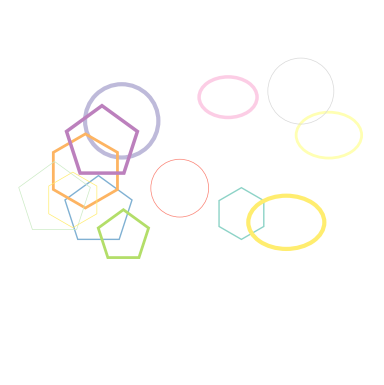[{"shape": "hexagon", "thickness": 1, "radius": 0.34, "center": [0.627, 0.445]}, {"shape": "oval", "thickness": 2, "radius": 0.43, "center": [0.854, 0.649]}, {"shape": "circle", "thickness": 3, "radius": 0.48, "center": [0.316, 0.686]}, {"shape": "circle", "thickness": 0.5, "radius": 0.38, "center": [0.467, 0.511]}, {"shape": "pentagon", "thickness": 1, "radius": 0.46, "center": [0.256, 0.452]}, {"shape": "hexagon", "thickness": 2, "radius": 0.48, "center": [0.222, 0.556]}, {"shape": "pentagon", "thickness": 2, "radius": 0.34, "center": [0.321, 0.387]}, {"shape": "oval", "thickness": 2.5, "radius": 0.38, "center": [0.592, 0.748]}, {"shape": "circle", "thickness": 0.5, "radius": 0.43, "center": [0.781, 0.763]}, {"shape": "pentagon", "thickness": 2.5, "radius": 0.48, "center": [0.265, 0.629]}, {"shape": "pentagon", "thickness": 0.5, "radius": 0.49, "center": [0.142, 0.483]}, {"shape": "oval", "thickness": 3, "radius": 0.49, "center": [0.744, 0.423]}, {"shape": "hexagon", "thickness": 0.5, "radius": 0.36, "center": [0.189, 0.481]}]